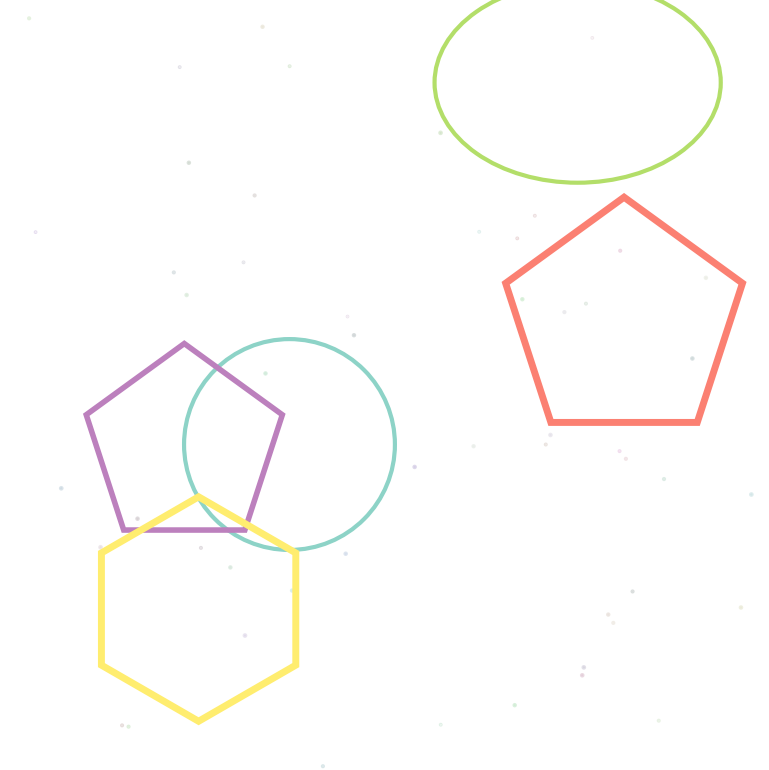[{"shape": "circle", "thickness": 1.5, "radius": 0.68, "center": [0.376, 0.423]}, {"shape": "pentagon", "thickness": 2.5, "radius": 0.81, "center": [0.81, 0.582]}, {"shape": "oval", "thickness": 1.5, "radius": 0.93, "center": [0.75, 0.893]}, {"shape": "pentagon", "thickness": 2, "radius": 0.67, "center": [0.239, 0.42]}, {"shape": "hexagon", "thickness": 2.5, "radius": 0.73, "center": [0.258, 0.209]}]